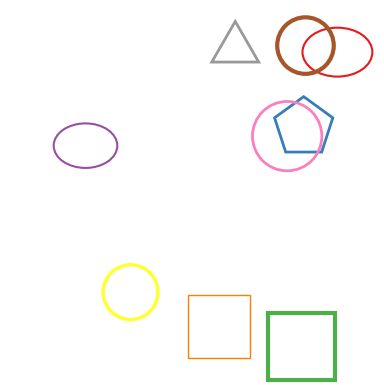[{"shape": "oval", "thickness": 1.5, "radius": 0.45, "center": [0.876, 0.865]}, {"shape": "pentagon", "thickness": 2, "radius": 0.4, "center": [0.789, 0.669]}, {"shape": "square", "thickness": 3, "radius": 0.44, "center": [0.784, 0.101]}, {"shape": "oval", "thickness": 1.5, "radius": 0.41, "center": [0.222, 0.622]}, {"shape": "square", "thickness": 1, "radius": 0.41, "center": [0.568, 0.152]}, {"shape": "circle", "thickness": 2.5, "radius": 0.36, "center": [0.339, 0.241]}, {"shape": "circle", "thickness": 3, "radius": 0.37, "center": [0.793, 0.882]}, {"shape": "circle", "thickness": 2, "radius": 0.45, "center": [0.746, 0.646]}, {"shape": "triangle", "thickness": 2, "radius": 0.35, "center": [0.611, 0.874]}]